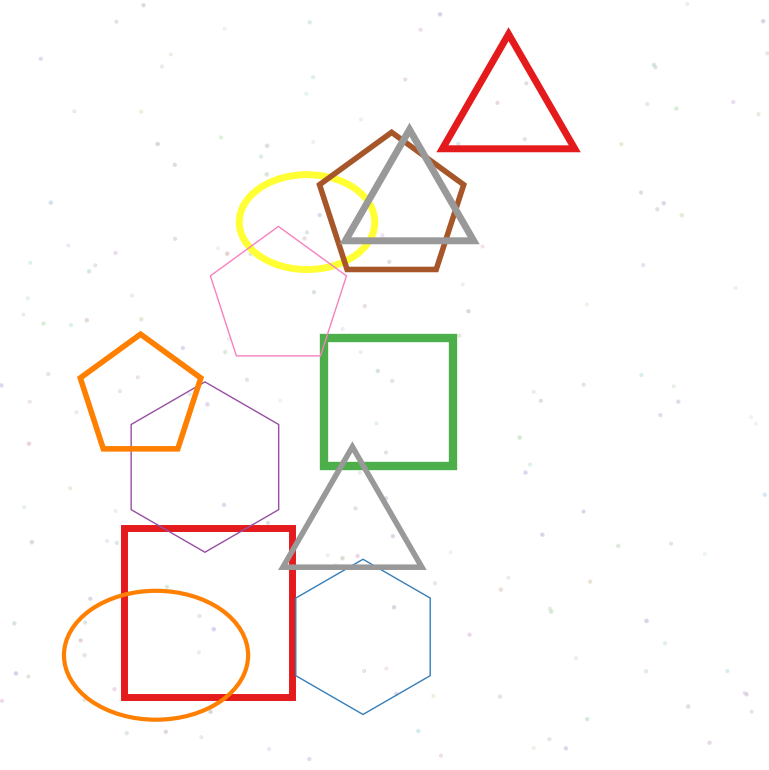[{"shape": "triangle", "thickness": 2.5, "radius": 0.5, "center": [0.66, 0.856]}, {"shape": "square", "thickness": 2.5, "radius": 0.55, "center": [0.27, 0.205]}, {"shape": "hexagon", "thickness": 0.5, "radius": 0.5, "center": [0.471, 0.173]}, {"shape": "square", "thickness": 3, "radius": 0.42, "center": [0.504, 0.478]}, {"shape": "hexagon", "thickness": 0.5, "radius": 0.55, "center": [0.266, 0.393]}, {"shape": "oval", "thickness": 1.5, "radius": 0.6, "center": [0.203, 0.149]}, {"shape": "pentagon", "thickness": 2, "radius": 0.41, "center": [0.183, 0.484]}, {"shape": "oval", "thickness": 2.5, "radius": 0.44, "center": [0.399, 0.712]}, {"shape": "pentagon", "thickness": 2, "radius": 0.49, "center": [0.509, 0.73]}, {"shape": "pentagon", "thickness": 0.5, "radius": 0.46, "center": [0.362, 0.613]}, {"shape": "triangle", "thickness": 2, "radius": 0.52, "center": [0.458, 0.315]}, {"shape": "triangle", "thickness": 2.5, "radius": 0.48, "center": [0.532, 0.735]}]